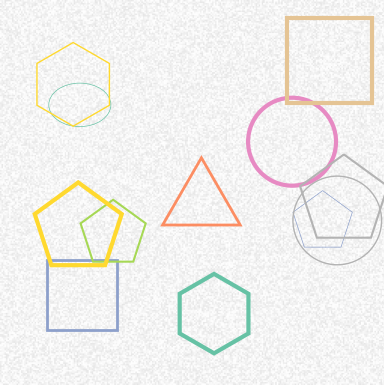[{"shape": "hexagon", "thickness": 3, "radius": 0.52, "center": [0.556, 0.185]}, {"shape": "oval", "thickness": 0.5, "radius": 0.4, "center": [0.207, 0.728]}, {"shape": "triangle", "thickness": 2, "radius": 0.58, "center": [0.523, 0.474]}, {"shape": "square", "thickness": 2, "radius": 0.45, "center": [0.213, 0.233]}, {"shape": "pentagon", "thickness": 0.5, "radius": 0.41, "center": [0.838, 0.424]}, {"shape": "circle", "thickness": 3, "radius": 0.57, "center": [0.759, 0.632]}, {"shape": "pentagon", "thickness": 1.5, "radius": 0.44, "center": [0.294, 0.392]}, {"shape": "pentagon", "thickness": 3, "radius": 0.59, "center": [0.203, 0.407]}, {"shape": "hexagon", "thickness": 1, "radius": 0.54, "center": [0.19, 0.781]}, {"shape": "square", "thickness": 3, "radius": 0.55, "center": [0.856, 0.842]}, {"shape": "pentagon", "thickness": 1.5, "radius": 0.6, "center": [0.893, 0.479]}, {"shape": "circle", "thickness": 1, "radius": 0.58, "center": [0.876, 0.427]}]